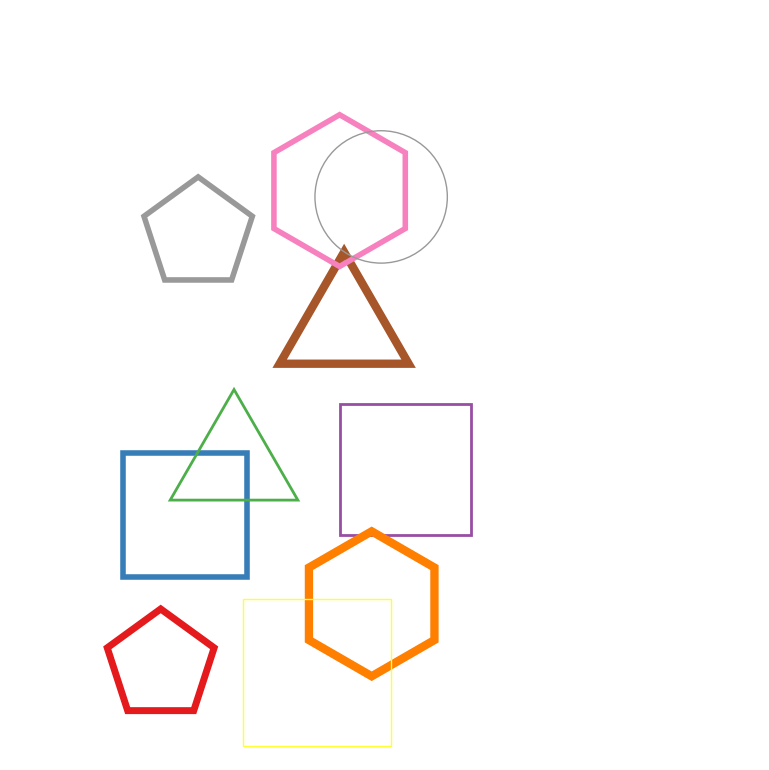[{"shape": "pentagon", "thickness": 2.5, "radius": 0.36, "center": [0.209, 0.136]}, {"shape": "square", "thickness": 2, "radius": 0.4, "center": [0.24, 0.331]}, {"shape": "triangle", "thickness": 1, "radius": 0.48, "center": [0.304, 0.398]}, {"shape": "square", "thickness": 1, "radius": 0.43, "center": [0.527, 0.39]}, {"shape": "hexagon", "thickness": 3, "radius": 0.47, "center": [0.483, 0.216]}, {"shape": "square", "thickness": 0.5, "radius": 0.48, "center": [0.412, 0.127]}, {"shape": "triangle", "thickness": 3, "radius": 0.48, "center": [0.447, 0.576]}, {"shape": "hexagon", "thickness": 2, "radius": 0.49, "center": [0.441, 0.752]}, {"shape": "circle", "thickness": 0.5, "radius": 0.43, "center": [0.495, 0.744]}, {"shape": "pentagon", "thickness": 2, "radius": 0.37, "center": [0.257, 0.696]}]